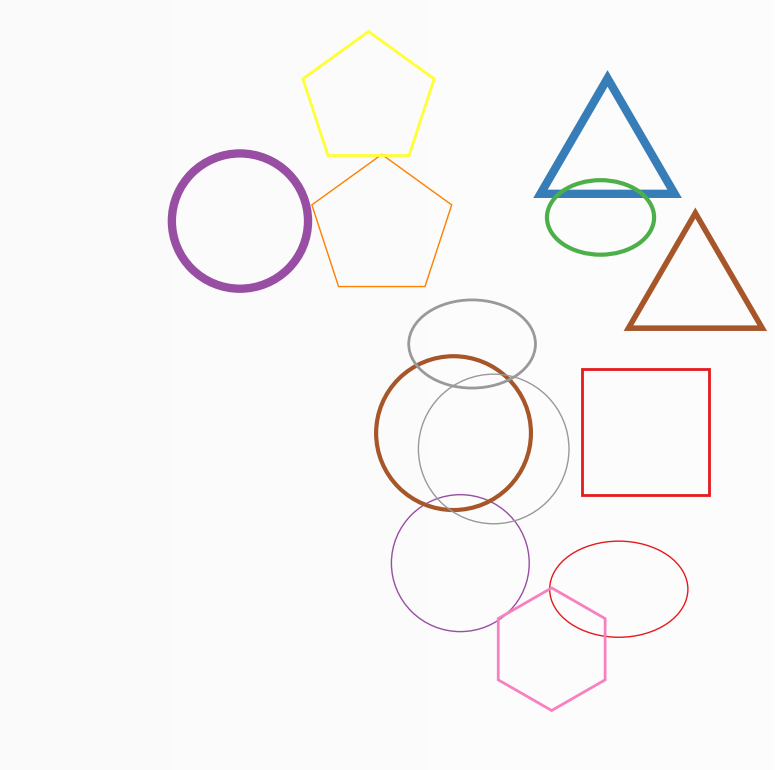[{"shape": "square", "thickness": 1, "radius": 0.41, "center": [0.833, 0.439]}, {"shape": "oval", "thickness": 0.5, "radius": 0.45, "center": [0.798, 0.235]}, {"shape": "triangle", "thickness": 3, "radius": 0.5, "center": [0.784, 0.798]}, {"shape": "oval", "thickness": 1.5, "radius": 0.35, "center": [0.775, 0.718]}, {"shape": "circle", "thickness": 3, "radius": 0.44, "center": [0.31, 0.713]}, {"shape": "circle", "thickness": 0.5, "radius": 0.44, "center": [0.594, 0.269]}, {"shape": "pentagon", "thickness": 0.5, "radius": 0.47, "center": [0.493, 0.705]}, {"shape": "pentagon", "thickness": 1, "radius": 0.45, "center": [0.475, 0.87]}, {"shape": "circle", "thickness": 1.5, "radius": 0.5, "center": [0.585, 0.438]}, {"shape": "triangle", "thickness": 2, "radius": 0.5, "center": [0.897, 0.624]}, {"shape": "hexagon", "thickness": 1, "radius": 0.4, "center": [0.712, 0.157]}, {"shape": "circle", "thickness": 0.5, "radius": 0.49, "center": [0.637, 0.417]}, {"shape": "oval", "thickness": 1, "radius": 0.41, "center": [0.609, 0.553]}]